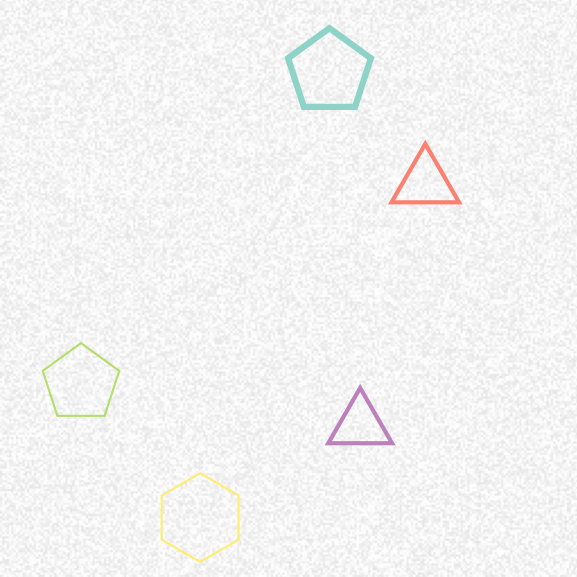[{"shape": "pentagon", "thickness": 3, "radius": 0.38, "center": [0.57, 0.875]}, {"shape": "triangle", "thickness": 2, "radius": 0.34, "center": [0.736, 0.683]}, {"shape": "pentagon", "thickness": 1, "radius": 0.35, "center": [0.14, 0.335]}, {"shape": "triangle", "thickness": 2, "radius": 0.32, "center": [0.624, 0.264]}, {"shape": "hexagon", "thickness": 1, "radius": 0.38, "center": [0.347, 0.103]}]